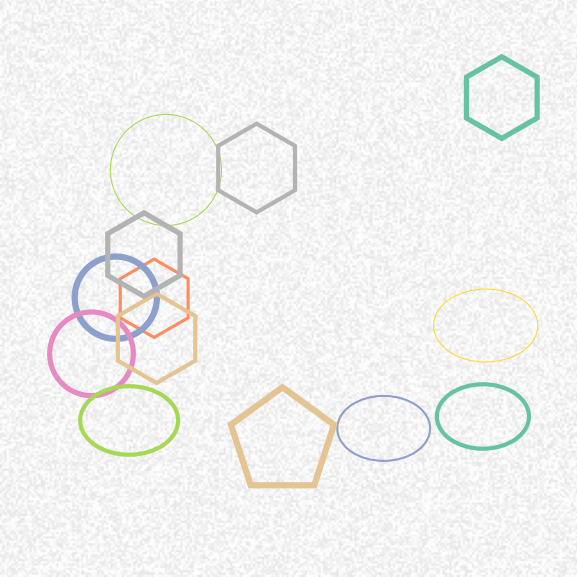[{"shape": "hexagon", "thickness": 2.5, "radius": 0.35, "center": [0.869, 0.83]}, {"shape": "oval", "thickness": 2, "radius": 0.4, "center": [0.836, 0.278]}, {"shape": "hexagon", "thickness": 1.5, "radius": 0.34, "center": [0.267, 0.483]}, {"shape": "oval", "thickness": 1, "radius": 0.4, "center": [0.664, 0.257]}, {"shape": "circle", "thickness": 3, "radius": 0.36, "center": [0.201, 0.484]}, {"shape": "circle", "thickness": 2.5, "radius": 0.36, "center": [0.158, 0.386]}, {"shape": "oval", "thickness": 2, "radius": 0.42, "center": [0.224, 0.271]}, {"shape": "circle", "thickness": 0.5, "radius": 0.48, "center": [0.287, 0.705]}, {"shape": "oval", "thickness": 0.5, "radius": 0.45, "center": [0.841, 0.435]}, {"shape": "hexagon", "thickness": 2, "radius": 0.39, "center": [0.271, 0.413]}, {"shape": "pentagon", "thickness": 3, "radius": 0.47, "center": [0.489, 0.235]}, {"shape": "hexagon", "thickness": 2.5, "radius": 0.36, "center": [0.249, 0.558]}, {"shape": "hexagon", "thickness": 2, "radius": 0.38, "center": [0.444, 0.708]}]